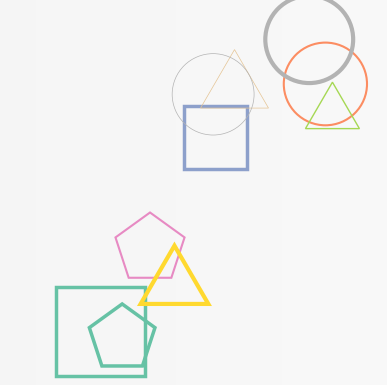[{"shape": "pentagon", "thickness": 2.5, "radius": 0.45, "center": [0.315, 0.121]}, {"shape": "square", "thickness": 2.5, "radius": 0.58, "center": [0.259, 0.139]}, {"shape": "circle", "thickness": 1.5, "radius": 0.54, "center": [0.84, 0.782]}, {"shape": "square", "thickness": 2.5, "radius": 0.41, "center": [0.557, 0.643]}, {"shape": "pentagon", "thickness": 1.5, "radius": 0.47, "center": [0.387, 0.354]}, {"shape": "triangle", "thickness": 1, "radius": 0.4, "center": [0.858, 0.706]}, {"shape": "triangle", "thickness": 3, "radius": 0.5, "center": [0.45, 0.261]}, {"shape": "triangle", "thickness": 0.5, "radius": 0.51, "center": [0.605, 0.77]}, {"shape": "circle", "thickness": 3, "radius": 0.57, "center": [0.798, 0.898]}, {"shape": "circle", "thickness": 0.5, "radius": 0.53, "center": [0.55, 0.755]}]